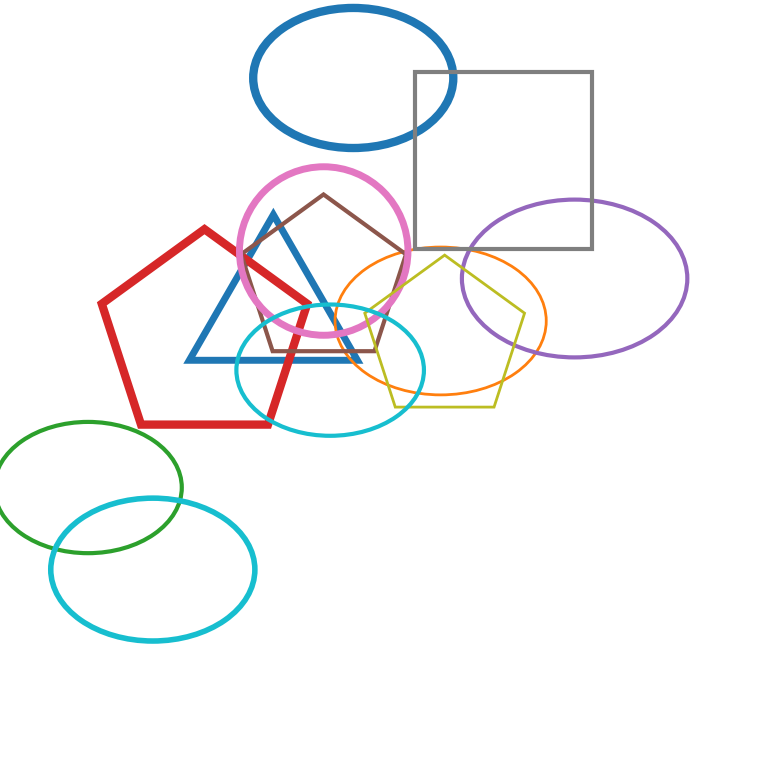[{"shape": "triangle", "thickness": 2.5, "radius": 0.63, "center": [0.355, 0.595]}, {"shape": "oval", "thickness": 3, "radius": 0.65, "center": [0.459, 0.899]}, {"shape": "oval", "thickness": 1, "radius": 0.69, "center": [0.572, 0.583]}, {"shape": "oval", "thickness": 1.5, "radius": 0.61, "center": [0.114, 0.367]}, {"shape": "pentagon", "thickness": 3, "radius": 0.7, "center": [0.266, 0.562]}, {"shape": "oval", "thickness": 1.5, "radius": 0.73, "center": [0.746, 0.638]}, {"shape": "pentagon", "thickness": 1.5, "radius": 0.56, "center": [0.42, 0.635]}, {"shape": "circle", "thickness": 2.5, "radius": 0.55, "center": [0.42, 0.674]}, {"shape": "square", "thickness": 1.5, "radius": 0.58, "center": [0.653, 0.792]}, {"shape": "pentagon", "thickness": 1, "radius": 0.55, "center": [0.577, 0.56]}, {"shape": "oval", "thickness": 2, "radius": 0.66, "center": [0.198, 0.26]}, {"shape": "oval", "thickness": 1.5, "radius": 0.61, "center": [0.429, 0.519]}]